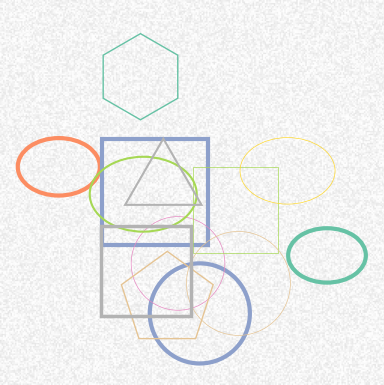[{"shape": "oval", "thickness": 3, "radius": 0.5, "center": [0.849, 0.337]}, {"shape": "hexagon", "thickness": 1, "radius": 0.56, "center": [0.365, 0.801]}, {"shape": "oval", "thickness": 3, "radius": 0.53, "center": [0.153, 0.567]}, {"shape": "circle", "thickness": 3, "radius": 0.65, "center": [0.519, 0.186]}, {"shape": "square", "thickness": 3, "radius": 0.69, "center": [0.403, 0.501]}, {"shape": "circle", "thickness": 0.5, "radius": 0.61, "center": [0.462, 0.316]}, {"shape": "oval", "thickness": 1.5, "radius": 0.69, "center": [0.372, 0.496]}, {"shape": "square", "thickness": 0.5, "radius": 0.55, "center": [0.612, 0.455]}, {"shape": "oval", "thickness": 0.5, "radius": 0.62, "center": [0.747, 0.556]}, {"shape": "pentagon", "thickness": 1, "radius": 0.63, "center": [0.434, 0.222]}, {"shape": "circle", "thickness": 0.5, "radius": 0.68, "center": [0.619, 0.264]}, {"shape": "triangle", "thickness": 1.5, "radius": 0.57, "center": [0.424, 0.525]}, {"shape": "square", "thickness": 2.5, "radius": 0.58, "center": [0.38, 0.297]}]